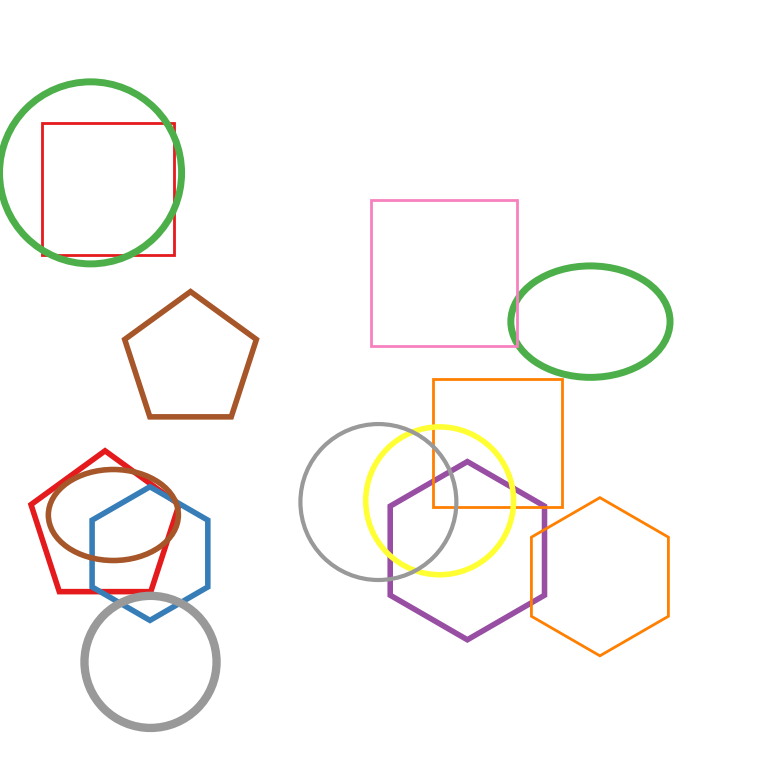[{"shape": "square", "thickness": 1, "radius": 0.43, "center": [0.141, 0.755]}, {"shape": "pentagon", "thickness": 2, "radius": 0.51, "center": [0.136, 0.313]}, {"shape": "hexagon", "thickness": 2, "radius": 0.43, "center": [0.195, 0.281]}, {"shape": "oval", "thickness": 2.5, "radius": 0.52, "center": [0.767, 0.582]}, {"shape": "circle", "thickness": 2.5, "radius": 0.59, "center": [0.118, 0.776]}, {"shape": "hexagon", "thickness": 2, "radius": 0.58, "center": [0.607, 0.285]}, {"shape": "square", "thickness": 1, "radius": 0.42, "center": [0.647, 0.425]}, {"shape": "hexagon", "thickness": 1, "radius": 0.51, "center": [0.779, 0.251]}, {"shape": "circle", "thickness": 2, "radius": 0.48, "center": [0.571, 0.35]}, {"shape": "pentagon", "thickness": 2, "radius": 0.45, "center": [0.247, 0.531]}, {"shape": "oval", "thickness": 2, "radius": 0.42, "center": [0.147, 0.331]}, {"shape": "square", "thickness": 1, "radius": 0.48, "center": [0.576, 0.645]}, {"shape": "circle", "thickness": 1.5, "radius": 0.51, "center": [0.491, 0.348]}, {"shape": "circle", "thickness": 3, "radius": 0.43, "center": [0.195, 0.14]}]